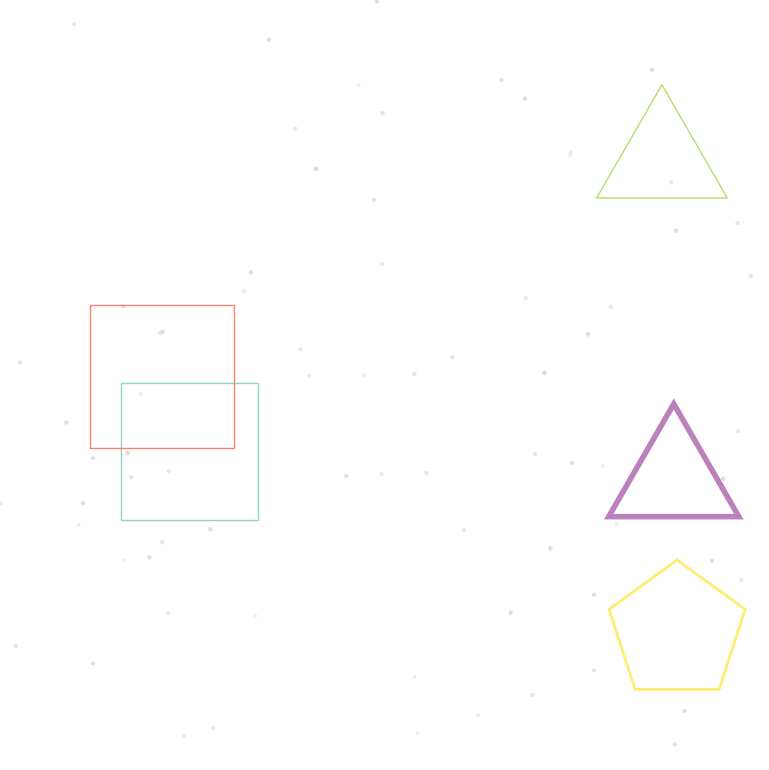[{"shape": "square", "thickness": 0.5, "radius": 0.45, "center": [0.246, 0.413]}, {"shape": "square", "thickness": 0.5, "radius": 0.47, "center": [0.21, 0.511]}, {"shape": "triangle", "thickness": 0.5, "radius": 0.49, "center": [0.86, 0.792]}, {"shape": "triangle", "thickness": 2, "radius": 0.49, "center": [0.875, 0.378]}, {"shape": "pentagon", "thickness": 1, "radius": 0.46, "center": [0.879, 0.18]}]